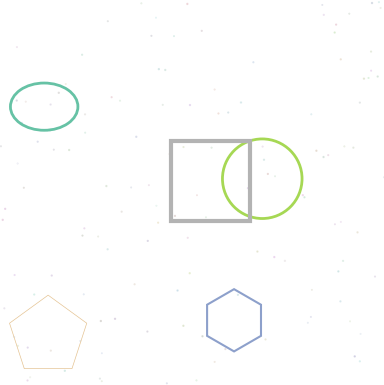[{"shape": "oval", "thickness": 2, "radius": 0.44, "center": [0.115, 0.723]}, {"shape": "hexagon", "thickness": 1.5, "radius": 0.4, "center": [0.608, 0.168]}, {"shape": "circle", "thickness": 2, "radius": 0.52, "center": [0.681, 0.536]}, {"shape": "pentagon", "thickness": 0.5, "radius": 0.53, "center": [0.125, 0.128]}, {"shape": "square", "thickness": 3, "radius": 0.51, "center": [0.547, 0.53]}]